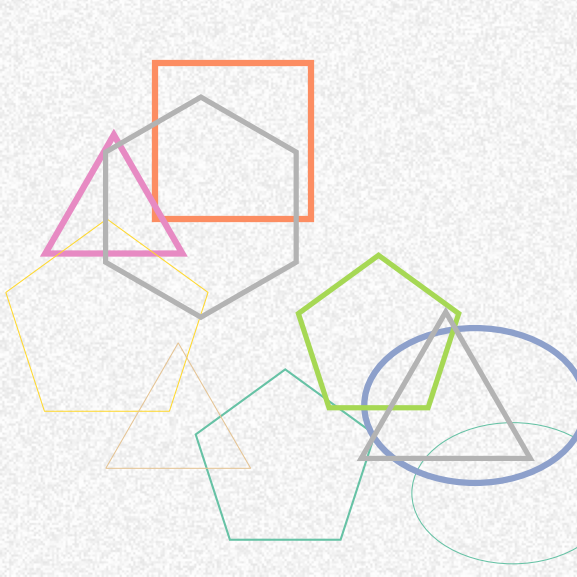[{"shape": "pentagon", "thickness": 1, "radius": 0.82, "center": [0.494, 0.196]}, {"shape": "oval", "thickness": 0.5, "radius": 0.87, "center": [0.888, 0.145]}, {"shape": "square", "thickness": 3, "radius": 0.67, "center": [0.404, 0.755]}, {"shape": "oval", "thickness": 3, "radius": 0.96, "center": [0.822, 0.297]}, {"shape": "triangle", "thickness": 3, "radius": 0.69, "center": [0.197, 0.629]}, {"shape": "pentagon", "thickness": 2.5, "radius": 0.73, "center": [0.656, 0.411]}, {"shape": "pentagon", "thickness": 0.5, "radius": 0.92, "center": [0.185, 0.436]}, {"shape": "triangle", "thickness": 0.5, "radius": 0.72, "center": [0.309, 0.261]}, {"shape": "triangle", "thickness": 2.5, "radius": 0.85, "center": [0.772, 0.29]}, {"shape": "hexagon", "thickness": 2.5, "radius": 0.95, "center": [0.348, 0.64]}]